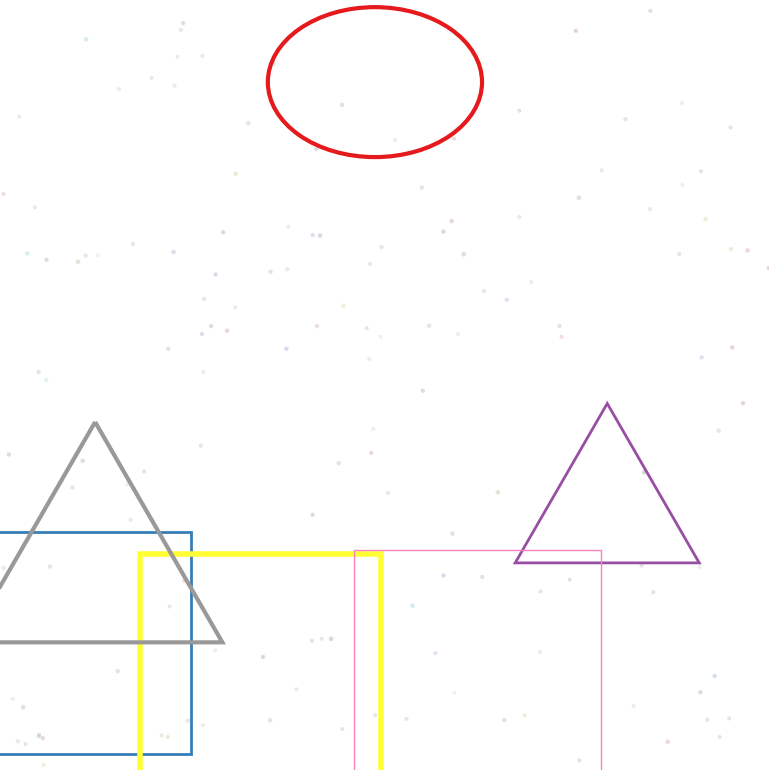[{"shape": "oval", "thickness": 1.5, "radius": 0.7, "center": [0.487, 0.893]}, {"shape": "square", "thickness": 1, "radius": 0.72, "center": [0.104, 0.165]}, {"shape": "triangle", "thickness": 1, "radius": 0.69, "center": [0.789, 0.338]}, {"shape": "square", "thickness": 2, "radius": 0.78, "center": [0.338, 0.123]}, {"shape": "square", "thickness": 0.5, "radius": 0.8, "center": [0.62, 0.125]}, {"shape": "triangle", "thickness": 1.5, "radius": 0.95, "center": [0.124, 0.261]}]